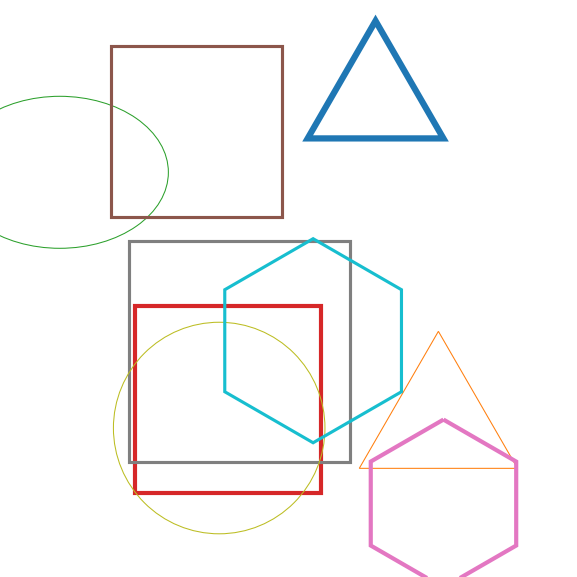[{"shape": "triangle", "thickness": 3, "radius": 0.68, "center": [0.65, 0.827]}, {"shape": "triangle", "thickness": 0.5, "radius": 0.79, "center": [0.759, 0.267]}, {"shape": "oval", "thickness": 0.5, "radius": 0.94, "center": [0.104, 0.701]}, {"shape": "square", "thickness": 2, "radius": 0.81, "center": [0.395, 0.308]}, {"shape": "square", "thickness": 1.5, "radius": 0.74, "center": [0.341, 0.771]}, {"shape": "hexagon", "thickness": 2, "radius": 0.73, "center": [0.768, 0.127]}, {"shape": "square", "thickness": 1.5, "radius": 0.96, "center": [0.414, 0.39]}, {"shape": "circle", "thickness": 0.5, "radius": 0.92, "center": [0.38, 0.258]}, {"shape": "hexagon", "thickness": 1.5, "radius": 0.88, "center": [0.542, 0.409]}]